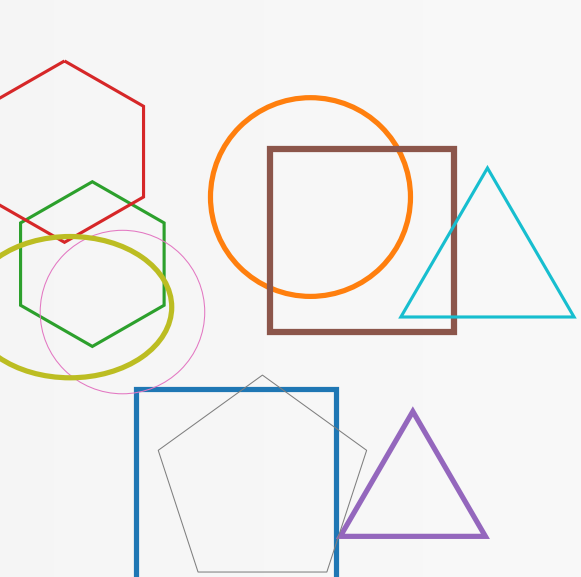[{"shape": "square", "thickness": 2.5, "radius": 0.86, "center": [0.406, 0.153]}, {"shape": "circle", "thickness": 2.5, "radius": 0.86, "center": [0.534, 0.658]}, {"shape": "hexagon", "thickness": 1.5, "radius": 0.71, "center": [0.159, 0.542]}, {"shape": "hexagon", "thickness": 1.5, "radius": 0.79, "center": [0.111, 0.737]}, {"shape": "triangle", "thickness": 2.5, "radius": 0.72, "center": [0.71, 0.142]}, {"shape": "square", "thickness": 3, "radius": 0.79, "center": [0.622, 0.583]}, {"shape": "circle", "thickness": 0.5, "radius": 0.71, "center": [0.211, 0.459]}, {"shape": "pentagon", "thickness": 0.5, "radius": 0.94, "center": [0.452, 0.161]}, {"shape": "oval", "thickness": 2.5, "radius": 0.87, "center": [0.121, 0.467]}, {"shape": "triangle", "thickness": 1.5, "radius": 0.86, "center": [0.839, 0.536]}]